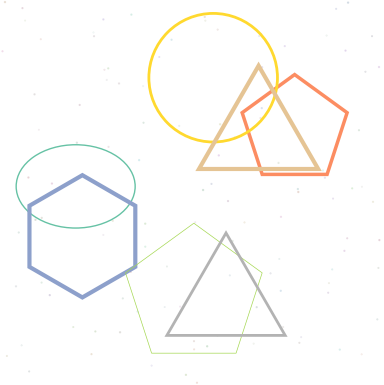[{"shape": "oval", "thickness": 1, "radius": 0.77, "center": [0.197, 0.516]}, {"shape": "pentagon", "thickness": 2.5, "radius": 0.72, "center": [0.765, 0.663]}, {"shape": "hexagon", "thickness": 3, "radius": 0.79, "center": [0.214, 0.386]}, {"shape": "pentagon", "thickness": 0.5, "radius": 0.93, "center": [0.503, 0.234]}, {"shape": "circle", "thickness": 2, "radius": 0.83, "center": [0.554, 0.798]}, {"shape": "triangle", "thickness": 3, "radius": 0.89, "center": [0.672, 0.65]}, {"shape": "triangle", "thickness": 2, "radius": 0.89, "center": [0.587, 0.218]}]